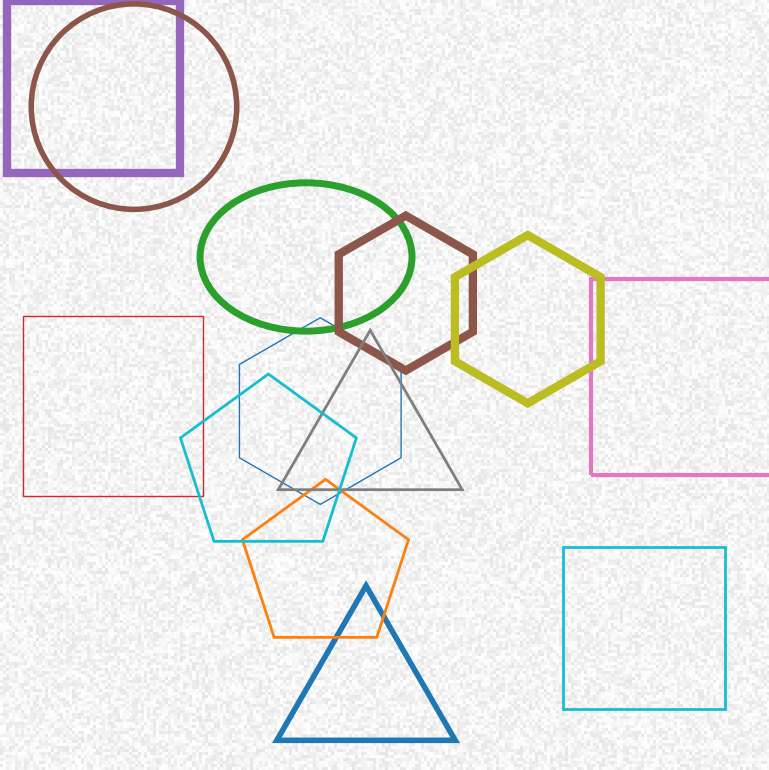[{"shape": "triangle", "thickness": 2, "radius": 0.67, "center": [0.475, 0.105]}, {"shape": "hexagon", "thickness": 0.5, "radius": 0.61, "center": [0.416, 0.466]}, {"shape": "pentagon", "thickness": 1, "radius": 0.57, "center": [0.423, 0.264]}, {"shape": "oval", "thickness": 2.5, "radius": 0.69, "center": [0.397, 0.666]}, {"shape": "square", "thickness": 0.5, "radius": 0.58, "center": [0.147, 0.472]}, {"shape": "square", "thickness": 3, "radius": 0.56, "center": [0.122, 0.887]}, {"shape": "circle", "thickness": 2, "radius": 0.67, "center": [0.174, 0.862]}, {"shape": "hexagon", "thickness": 3, "radius": 0.5, "center": [0.527, 0.619]}, {"shape": "square", "thickness": 1.5, "radius": 0.64, "center": [0.895, 0.51]}, {"shape": "triangle", "thickness": 1, "radius": 0.69, "center": [0.481, 0.433]}, {"shape": "hexagon", "thickness": 3, "radius": 0.55, "center": [0.685, 0.585]}, {"shape": "pentagon", "thickness": 1, "radius": 0.6, "center": [0.349, 0.394]}, {"shape": "square", "thickness": 1, "radius": 0.53, "center": [0.837, 0.185]}]